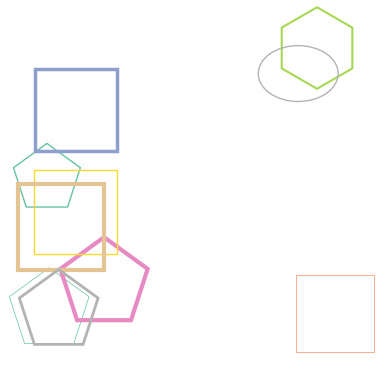[{"shape": "pentagon", "thickness": 1, "radius": 0.46, "center": [0.122, 0.536]}, {"shape": "pentagon", "thickness": 0.5, "radius": 0.54, "center": [0.128, 0.196]}, {"shape": "square", "thickness": 0.5, "radius": 0.5, "center": [0.87, 0.185]}, {"shape": "square", "thickness": 2.5, "radius": 0.53, "center": [0.198, 0.714]}, {"shape": "pentagon", "thickness": 3, "radius": 0.6, "center": [0.27, 0.265]}, {"shape": "hexagon", "thickness": 1.5, "radius": 0.53, "center": [0.823, 0.875]}, {"shape": "square", "thickness": 1, "radius": 0.54, "center": [0.196, 0.449]}, {"shape": "square", "thickness": 3, "radius": 0.56, "center": [0.159, 0.411]}, {"shape": "pentagon", "thickness": 2, "radius": 0.54, "center": [0.153, 0.193]}, {"shape": "oval", "thickness": 1, "radius": 0.52, "center": [0.775, 0.809]}]